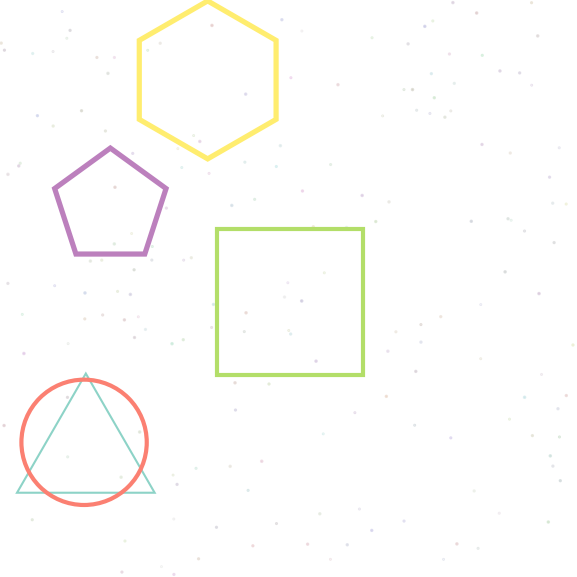[{"shape": "triangle", "thickness": 1, "radius": 0.69, "center": [0.149, 0.215]}, {"shape": "circle", "thickness": 2, "radius": 0.54, "center": [0.146, 0.233]}, {"shape": "square", "thickness": 2, "radius": 0.63, "center": [0.503, 0.476]}, {"shape": "pentagon", "thickness": 2.5, "radius": 0.51, "center": [0.191, 0.641]}, {"shape": "hexagon", "thickness": 2.5, "radius": 0.68, "center": [0.36, 0.861]}]